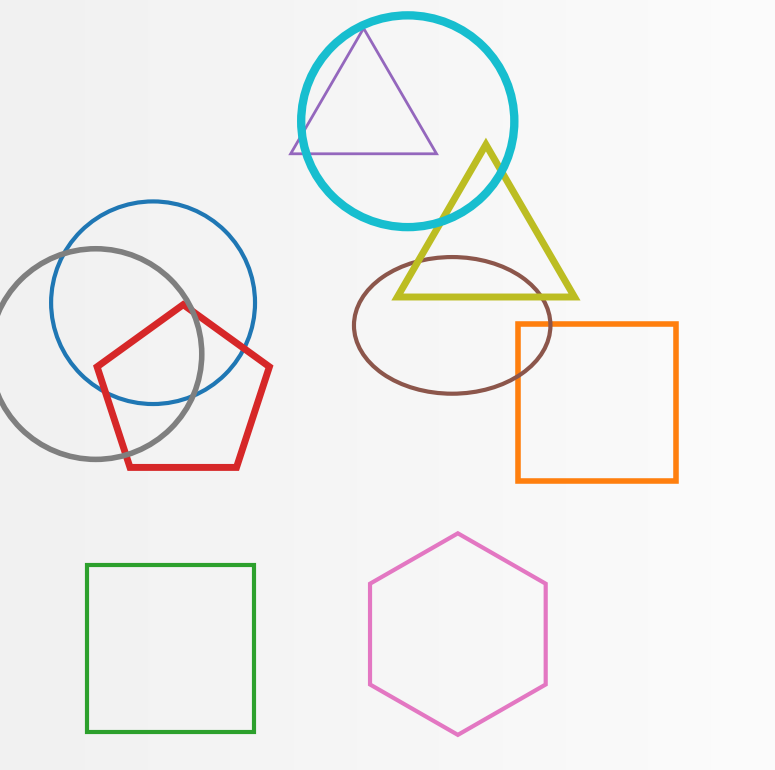[{"shape": "circle", "thickness": 1.5, "radius": 0.66, "center": [0.197, 0.607]}, {"shape": "square", "thickness": 2, "radius": 0.51, "center": [0.771, 0.477]}, {"shape": "square", "thickness": 1.5, "radius": 0.54, "center": [0.22, 0.158]}, {"shape": "pentagon", "thickness": 2.5, "radius": 0.58, "center": [0.236, 0.488]}, {"shape": "triangle", "thickness": 1, "radius": 0.54, "center": [0.469, 0.855]}, {"shape": "oval", "thickness": 1.5, "radius": 0.63, "center": [0.583, 0.577]}, {"shape": "hexagon", "thickness": 1.5, "radius": 0.65, "center": [0.591, 0.177]}, {"shape": "circle", "thickness": 2, "radius": 0.68, "center": [0.124, 0.54]}, {"shape": "triangle", "thickness": 2.5, "radius": 0.66, "center": [0.627, 0.68]}, {"shape": "circle", "thickness": 3, "radius": 0.69, "center": [0.526, 0.843]}]